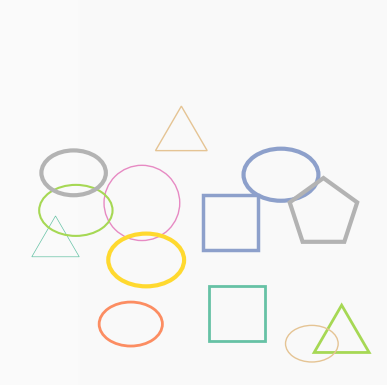[{"shape": "square", "thickness": 2, "radius": 0.36, "center": [0.611, 0.186]}, {"shape": "triangle", "thickness": 0.5, "radius": 0.35, "center": [0.143, 0.368]}, {"shape": "oval", "thickness": 2, "radius": 0.41, "center": [0.337, 0.158]}, {"shape": "oval", "thickness": 3, "radius": 0.48, "center": [0.725, 0.546]}, {"shape": "square", "thickness": 2.5, "radius": 0.36, "center": [0.594, 0.422]}, {"shape": "circle", "thickness": 1, "radius": 0.49, "center": [0.366, 0.473]}, {"shape": "oval", "thickness": 1.5, "radius": 0.47, "center": [0.196, 0.454]}, {"shape": "triangle", "thickness": 2, "radius": 0.41, "center": [0.882, 0.125]}, {"shape": "oval", "thickness": 3, "radius": 0.49, "center": [0.377, 0.325]}, {"shape": "oval", "thickness": 1, "radius": 0.34, "center": [0.805, 0.107]}, {"shape": "triangle", "thickness": 1, "radius": 0.39, "center": [0.468, 0.647]}, {"shape": "pentagon", "thickness": 3, "radius": 0.46, "center": [0.835, 0.446]}, {"shape": "oval", "thickness": 3, "radius": 0.42, "center": [0.19, 0.551]}]